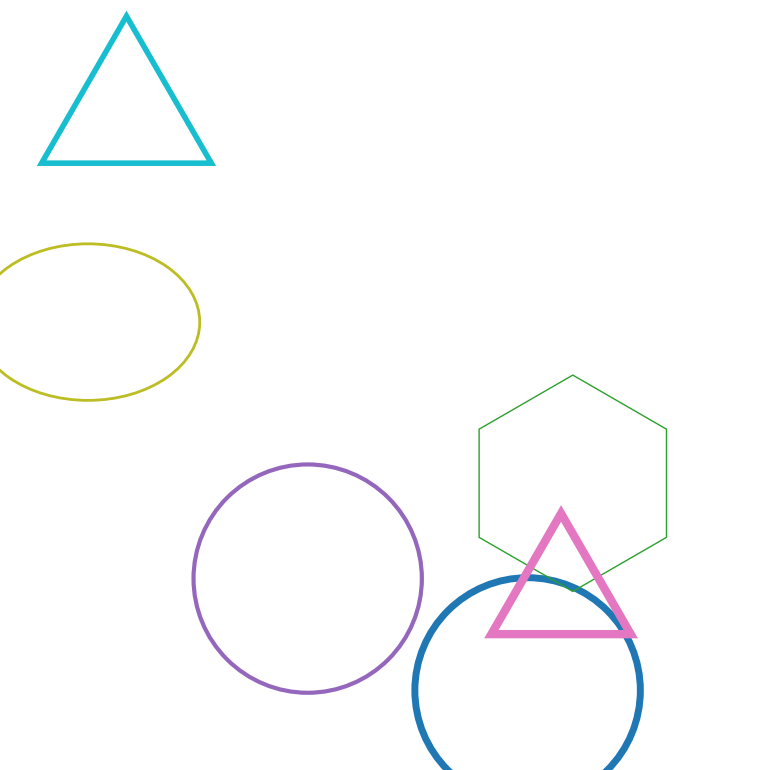[{"shape": "circle", "thickness": 2.5, "radius": 0.73, "center": [0.685, 0.103]}, {"shape": "hexagon", "thickness": 0.5, "radius": 0.7, "center": [0.744, 0.372]}, {"shape": "circle", "thickness": 1.5, "radius": 0.74, "center": [0.4, 0.249]}, {"shape": "triangle", "thickness": 3, "radius": 0.52, "center": [0.729, 0.229]}, {"shape": "oval", "thickness": 1, "radius": 0.73, "center": [0.114, 0.582]}, {"shape": "triangle", "thickness": 2, "radius": 0.64, "center": [0.164, 0.852]}]